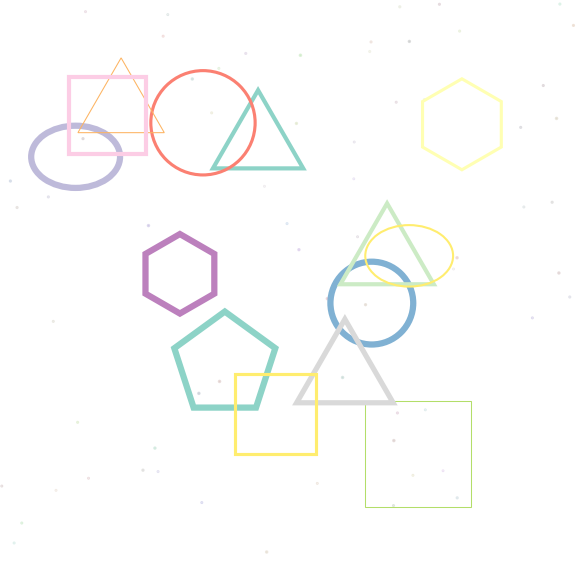[{"shape": "pentagon", "thickness": 3, "radius": 0.46, "center": [0.389, 0.368]}, {"shape": "triangle", "thickness": 2, "radius": 0.45, "center": [0.447, 0.753]}, {"shape": "hexagon", "thickness": 1.5, "radius": 0.39, "center": [0.8, 0.784]}, {"shape": "oval", "thickness": 3, "radius": 0.38, "center": [0.131, 0.728]}, {"shape": "circle", "thickness": 1.5, "radius": 0.45, "center": [0.351, 0.787]}, {"shape": "circle", "thickness": 3, "radius": 0.36, "center": [0.644, 0.474]}, {"shape": "triangle", "thickness": 0.5, "radius": 0.43, "center": [0.21, 0.813]}, {"shape": "square", "thickness": 0.5, "radius": 0.46, "center": [0.723, 0.212]}, {"shape": "square", "thickness": 2, "radius": 0.33, "center": [0.186, 0.8]}, {"shape": "triangle", "thickness": 2.5, "radius": 0.48, "center": [0.597, 0.35]}, {"shape": "hexagon", "thickness": 3, "radius": 0.34, "center": [0.312, 0.525]}, {"shape": "triangle", "thickness": 2, "radius": 0.47, "center": [0.67, 0.554]}, {"shape": "square", "thickness": 1.5, "radius": 0.35, "center": [0.477, 0.282]}, {"shape": "oval", "thickness": 1, "radius": 0.38, "center": [0.709, 0.556]}]